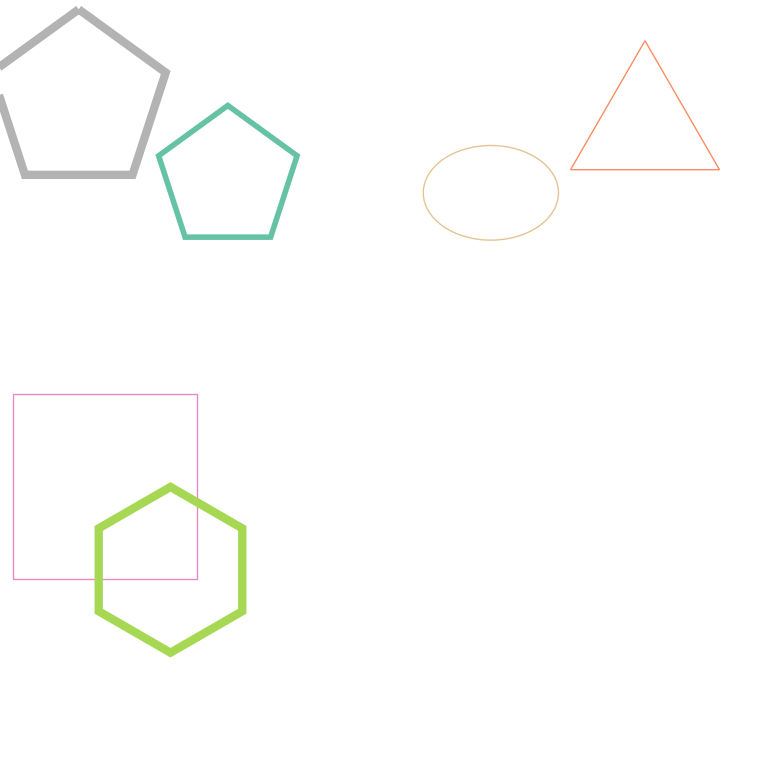[{"shape": "pentagon", "thickness": 2, "radius": 0.47, "center": [0.296, 0.768]}, {"shape": "triangle", "thickness": 0.5, "radius": 0.56, "center": [0.838, 0.835]}, {"shape": "square", "thickness": 0.5, "radius": 0.6, "center": [0.137, 0.368]}, {"shape": "hexagon", "thickness": 3, "radius": 0.54, "center": [0.221, 0.26]}, {"shape": "oval", "thickness": 0.5, "radius": 0.44, "center": [0.638, 0.75]}, {"shape": "pentagon", "thickness": 3, "radius": 0.59, "center": [0.102, 0.869]}]